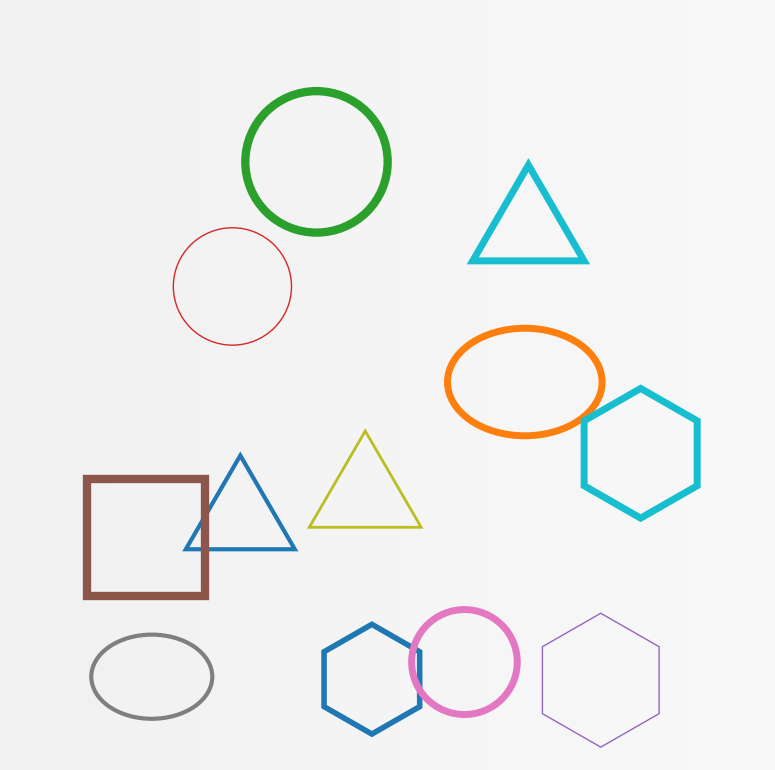[{"shape": "hexagon", "thickness": 2, "radius": 0.36, "center": [0.48, 0.118]}, {"shape": "triangle", "thickness": 1.5, "radius": 0.41, "center": [0.31, 0.327]}, {"shape": "oval", "thickness": 2.5, "radius": 0.5, "center": [0.677, 0.504]}, {"shape": "circle", "thickness": 3, "radius": 0.46, "center": [0.408, 0.79]}, {"shape": "circle", "thickness": 0.5, "radius": 0.38, "center": [0.3, 0.628]}, {"shape": "hexagon", "thickness": 0.5, "radius": 0.43, "center": [0.775, 0.117]}, {"shape": "square", "thickness": 3, "radius": 0.38, "center": [0.189, 0.302]}, {"shape": "circle", "thickness": 2.5, "radius": 0.34, "center": [0.599, 0.14]}, {"shape": "oval", "thickness": 1.5, "radius": 0.39, "center": [0.196, 0.121]}, {"shape": "triangle", "thickness": 1, "radius": 0.42, "center": [0.471, 0.357]}, {"shape": "hexagon", "thickness": 2.5, "radius": 0.42, "center": [0.827, 0.411]}, {"shape": "triangle", "thickness": 2.5, "radius": 0.41, "center": [0.682, 0.703]}]